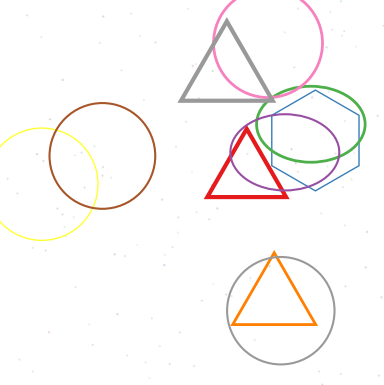[{"shape": "triangle", "thickness": 3, "radius": 0.59, "center": [0.641, 0.547]}, {"shape": "hexagon", "thickness": 1, "radius": 0.65, "center": [0.819, 0.635]}, {"shape": "oval", "thickness": 2, "radius": 0.7, "center": [0.807, 0.677]}, {"shape": "oval", "thickness": 1.5, "radius": 0.71, "center": [0.74, 0.604]}, {"shape": "triangle", "thickness": 2, "radius": 0.62, "center": [0.712, 0.219]}, {"shape": "circle", "thickness": 1, "radius": 0.73, "center": [0.109, 0.521]}, {"shape": "circle", "thickness": 1.5, "radius": 0.69, "center": [0.266, 0.595]}, {"shape": "circle", "thickness": 2, "radius": 0.71, "center": [0.696, 0.888]}, {"shape": "triangle", "thickness": 3, "radius": 0.69, "center": [0.589, 0.807]}, {"shape": "circle", "thickness": 1.5, "radius": 0.7, "center": [0.729, 0.193]}]